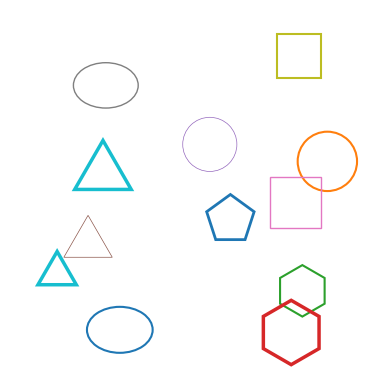[{"shape": "pentagon", "thickness": 2, "radius": 0.32, "center": [0.598, 0.43]}, {"shape": "oval", "thickness": 1.5, "radius": 0.43, "center": [0.311, 0.143]}, {"shape": "circle", "thickness": 1.5, "radius": 0.39, "center": [0.85, 0.581]}, {"shape": "hexagon", "thickness": 1.5, "radius": 0.33, "center": [0.785, 0.245]}, {"shape": "hexagon", "thickness": 2.5, "radius": 0.42, "center": [0.756, 0.136]}, {"shape": "circle", "thickness": 0.5, "radius": 0.35, "center": [0.545, 0.625]}, {"shape": "triangle", "thickness": 0.5, "radius": 0.36, "center": [0.229, 0.368]}, {"shape": "square", "thickness": 1, "radius": 0.33, "center": [0.769, 0.474]}, {"shape": "oval", "thickness": 1, "radius": 0.42, "center": [0.275, 0.778]}, {"shape": "square", "thickness": 1.5, "radius": 0.29, "center": [0.776, 0.853]}, {"shape": "triangle", "thickness": 2.5, "radius": 0.29, "center": [0.148, 0.289]}, {"shape": "triangle", "thickness": 2.5, "radius": 0.42, "center": [0.267, 0.55]}]